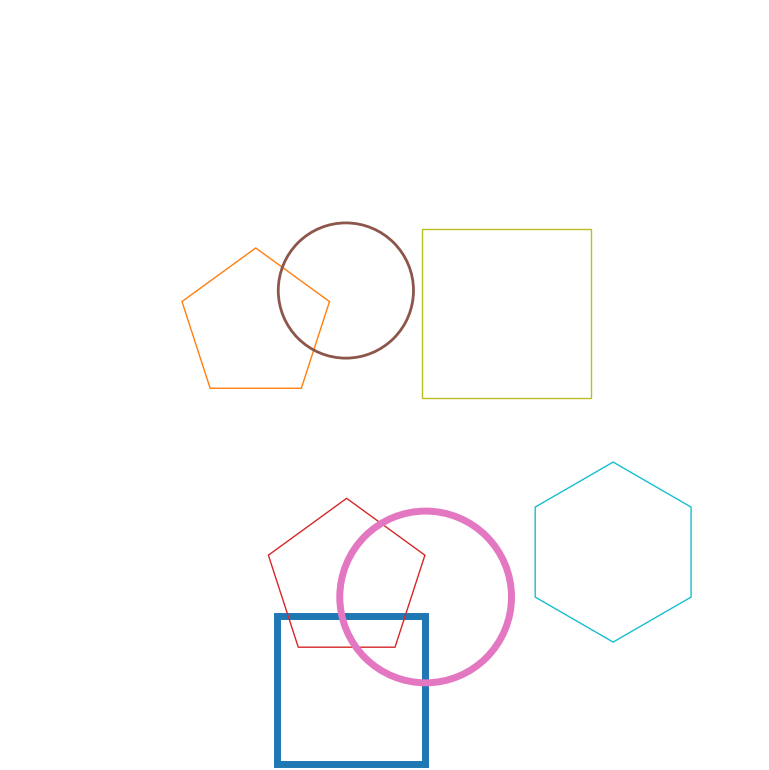[{"shape": "square", "thickness": 2.5, "radius": 0.48, "center": [0.456, 0.104]}, {"shape": "pentagon", "thickness": 0.5, "radius": 0.5, "center": [0.332, 0.577]}, {"shape": "pentagon", "thickness": 0.5, "radius": 0.53, "center": [0.45, 0.246]}, {"shape": "circle", "thickness": 1, "radius": 0.44, "center": [0.449, 0.623]}, {"shape": "circle", "thickness": 2.5, "radius": 0.56, "center": [0.553, 0.225]}, {"shape": "square", "thickness": 0.5, "radius": 0.55, "center": [0.658, 0.593]}, {"shape": "hexagon", "thickness": 0.5, "radius": 0.58, "center": [0.796, 0.283]}]